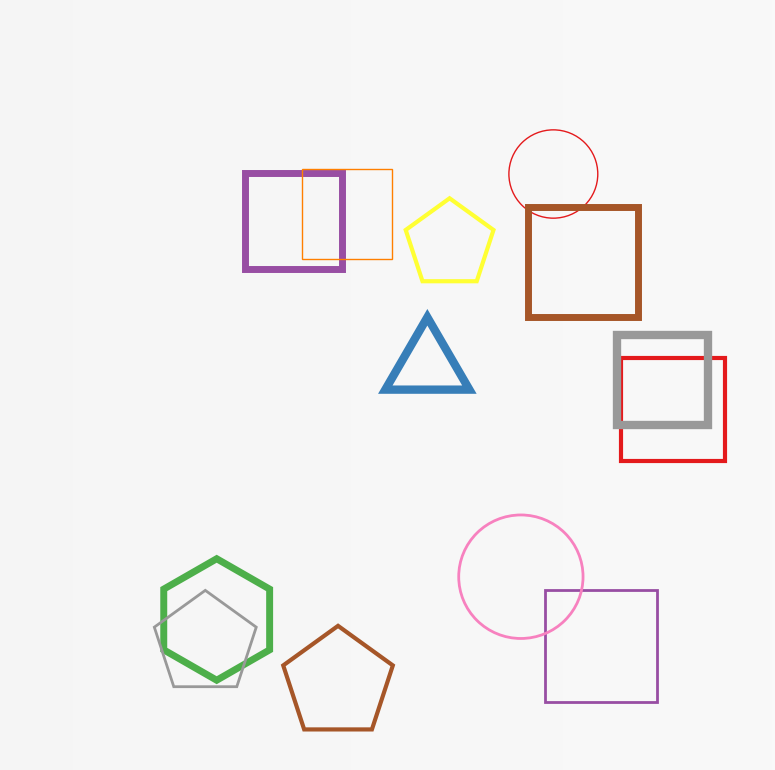[{"shape": "circle", "thickness": 0.5, "radius": 0.29, "center": [0.714, 0.774]}, {"shape": "square", "thickness": 1.5, "radius": 0.33, "center": [0.868, 0.468]}, {"shape": "triangle", "thickness": 3, "radius": 0.31, "center": [0.551, 0.525]}, {"shape": "hexagon", "thickness": 2.5, "radius": 0.39, "center": [0.28, 0.195]}, {"shape": "square", "thickness": 2.5, "radius": 0.31, "center": [0.378, 0.713]}, {"shape": "square", "thickness": 1, "radius": 0.36, "center": [0.776, 0.161]}, {"shape": "square", "thickness": 0.5, "radius": 0.29, "center": [0.448, 0.722]}, {"shape": "pentagon", "thickness": 1.5, "radius": 0.3, "center": [0.58, 0.683]}, {"shape": "pentagon", "thickness": 1.5, "radius": 0.37, "center": [0.436, 0.113]}, {"shape": "square", "thickness": 2.5, "radius": 0.36, "center": [0.752, 0.659]}, {"shape": "circle", "thickness": 1, "radius": 0.4, "center": [0.672, 0.251]}, {"shape": "square", "thickness": 3, "radius": 0.29, "center": [0.855, 0.506]}, {"shape": "pentagon", "thickness": 1, "radius": 0.35, "center": [0.265, 0.164]}]